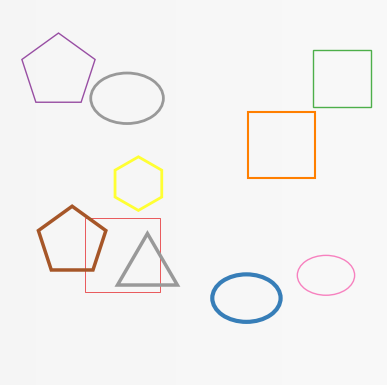[{"shape": "square", "thickness": 0.5, "radius": 0.48, "center": [0.317, 0.338]}, {"shape": "oval", "thickness": 3, "radius": 0.44, "center": [0.636, 0.226]}, {"shape": "square", "thickness": 1, "radius": 0.37, "center": [0.882, 0.795]}, {"shape": "pentagon", "thickness": 1, "radius": 0.5, "center": [0.151, 0.815]}, {"shape": "square", "thickness": 1.5, "radius": 0.43, "center": [0.726, 0.623]}, {"shape": "hexagon", "thickness": 2, "radius": 0.35, "center": [0.357, 0.523]}, {"shape": "pentagon", "thickness": 2.5, "radius": 0.46, "center": [0.186, 0.373]}, {"shape": "oval", "thickness": 1, "radius": 0.37, "center": [0.841, 0.285]}, {"shape": "oval", "thickness": 2, "radius": 0.47, "center": [0.328, 0.745]}, {"shape": "triangle", "thickness": 2.5, "radius": 0.45, "center": [0.38, 0.304]}]